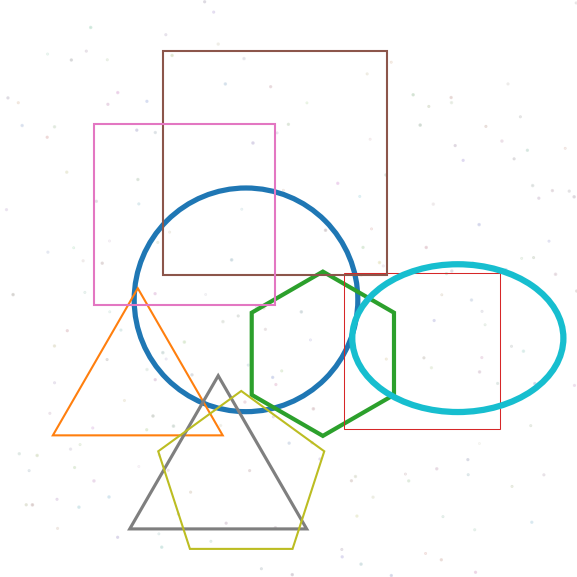[{"shape": "circle", "thickness": 2.5, "radius": 0.97, "center": [0.426, 0.48]}, {"shape": "triangle", "thickness": 1, "radius": 0.85, "center": [0.239, 0.33]}, {"shape": "hexagon", "thickness": 2, "radius": 0.71, "center": [0.559, 0.387]}, {"shape": "square", "thickness": 0.5, "radius": 0.67, "center": [0.731, 0.391]}, {"shape": "square", "thickness": 1, "radius": 0.97, "center": [0.476, 0.717]}, {"shape": "square", "thickness": 1, "radius": 0.78, "center": [0.319, 0.628]}, {"shape": "triangle", "thickness": 1.5, "radius": 0.88, "center": [0.378, 0.172]}, {"shape": "pentagon", "thickness": 1, "radius": 0.76, "center": [0.418, 0.171]}, {"shape": "oval", "thickness": 3, "radius": 0.91, "center": [0.793, 0.414]}]